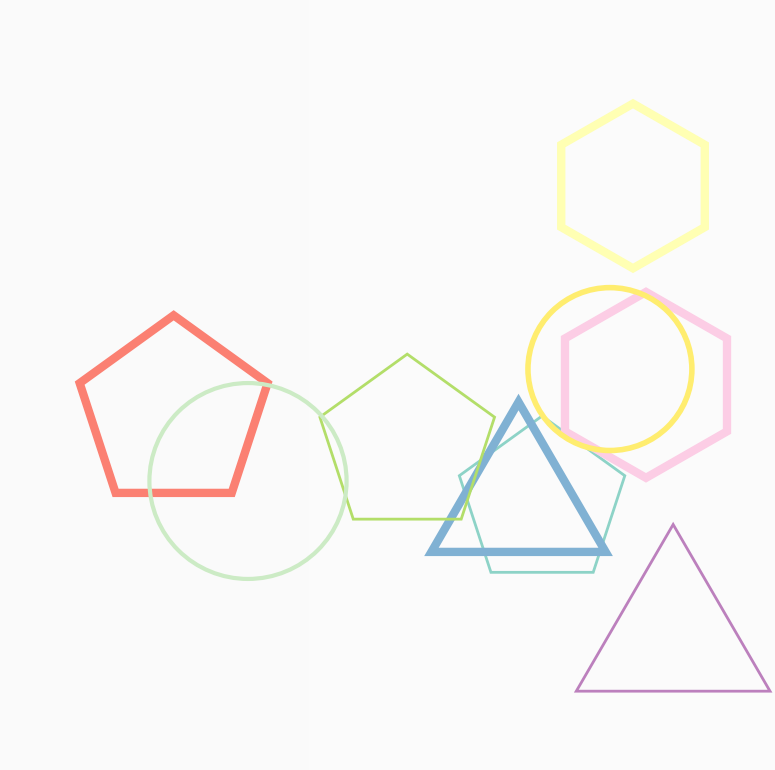[{"shape": "pentagon", "thickness": 1, "radius": 0.56, "center": [0.699, 0.348]}, {"shape": "hexagon", "thickness": 3, "radius": 0.53, "center": [0.817, 0.758]}, {"shape": "pentagon", "thickness": 3, "radius": 0.64, "center": [0.224, 0.463]}, {"shape": "triangle", "thickness": 3, "radius": 0.65, "center": [0.669, 0.348]}, {"shape": "pentagon", "thickness": 1, "radius": 0.59, "center": [0.525, 0.422]}, {"shape": "hexagon", "thickness": 3, "radius": 0.6, "center": [0.834, 0.5]}, {"shape": "triangle", "thickness": 1, "radius": 0.72, "center": [0.869, 0.175]}, {"shape": "circle", "thickness": 1.5, "radius": 0.64, "center": [0.32, 0.375]}, {"shape": "circle", "thickness": 2, "radius": 0.53, "center": [0.787, 0.521]}]